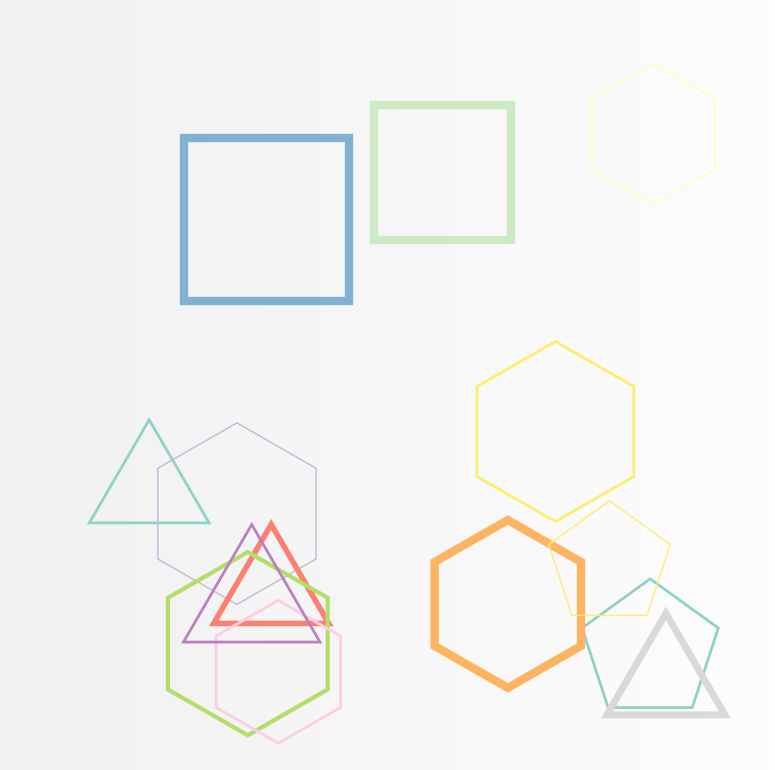[{"shape": "triangle", "thickness": 1, "radius": 0.45, "center": [0.193, 0.366]}, {"shape": "pentagon", "thickness": 1, "radius": 0.46, "center": [0.839, 0.156]}, {"shape": "hexagon", "thickness": 0.5, "radius": 0.46, "center": [0.843, 0.826]}, {"shape": "hexagon", "thickness": 0.5, "radius": 0.59, "center": [0.306, 0.333]}, {"shape": "triangle", "thickness": 2, "radius": 0.43, "center": [0.35, 0.233]}, {"shape": "square", "thickness": 3, "radius": 0.53, "center": [0.344, 0.715]}, {"shape": "hexagon", "thickness": 3, "radius": 0.55, "center": [0.655, 0.216]}, {"shape": "hexagon", "thickness": 1.5, "radius": 0.6, "center": [0.32, 0.164]}, {"shape": "hexagon", "thickness": 1, "radius": 0.46, "center": [0.359, 0.128]}, {"shape": "triangle", "thickness": 2.5, "radius": 0.44, "center": [0.859, 0.116]}, {"shape": "triangle", "thickness": 1, "radius": 0.51, "center": [0.325, 0.217]}, {"shape": "square", "thickness": 3, "radius": 0.44, "center": [0.571, 0.776]}, {"shape": "pentagon", "thickness": 0.5, "radius": 0.41, "center": [0.786, 0.267]}, {"shape": "hexagon", "thickness": 1, "radius": 0.58, "center": [0.717, 0.44]}]